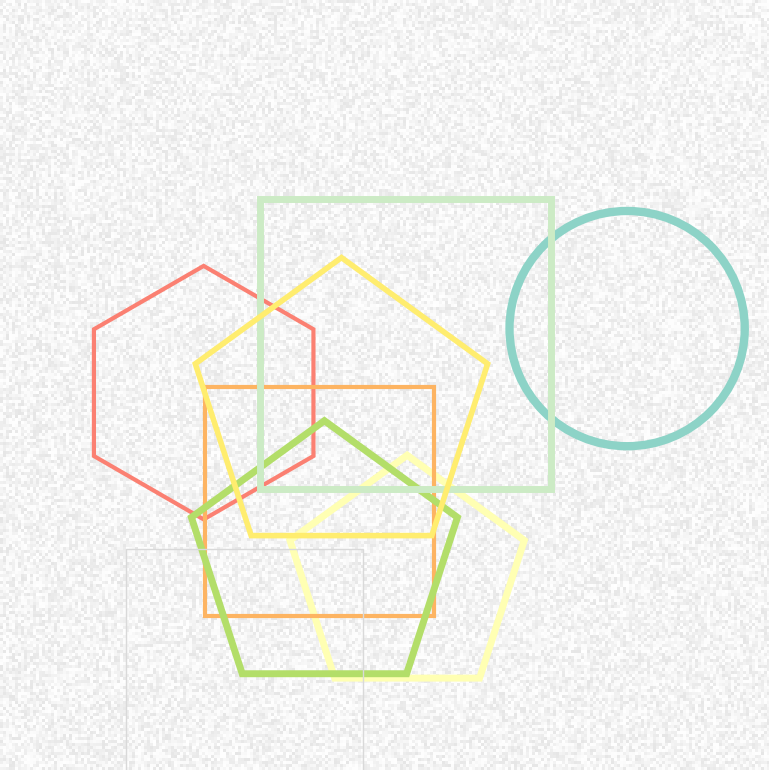[{"shape": "circle", "thickness": 3, "radius": 0.76, "center": [0.814, 0.573]}, {"shape": "pentagon", "thickness": 2.5, "radius": 0.8, "center": [0.529, 0.249]}, {"shape": "hexagon", "thickness": 1.5, "radius": 0.82, "center": [0.265, 0.49]}, {"shape": "square", "thickness": 1.5, "radius": 0.74, "center": [0.415, 0.349]}, {"shape": "pentagon", "thickness": 2.5, "radius": 0.91, "center": [0.421, 0.272]}, {"shape": "square", "thickness": 0.5, "radius": 0.77, "center": [0.318, 0.132]}, {"shape": "square", "thickness": 2.5, "radius": 0.94, "center": [0.527, 0.554]}, {"shape": "pentagon", "thickness": 2, "radius": 1.0, "center": [0.443, 0.466]}]